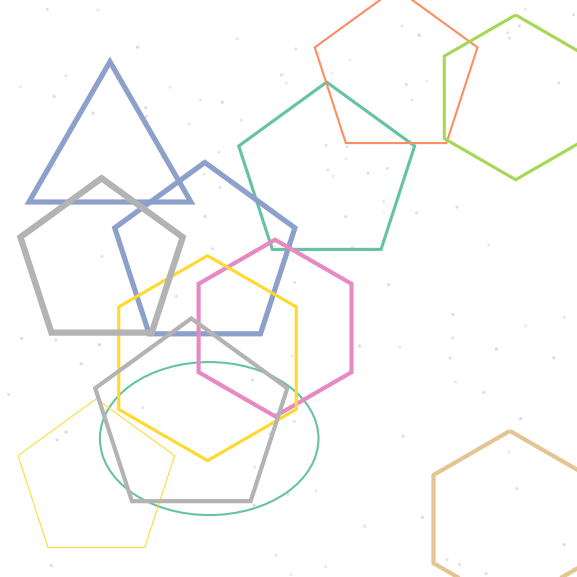[{"shape": "pentagon", "thickness": 1.5, "radius": 0.8, "center": [0.566, 0.697]}, {"shape": "oval", "thickness": 1, "radius": 0.95, "center": [0.362, 0.24]}, {"shape": "pentagon", "thickness": 1, "radius": 0.74, "center": [0.686, 0.871]}, {"shape": "pentagon", "thickness": 2.5, "radius": 0.82, "center": [0.355, 0.554]}, {"shape": "triangle", "thickness": 2.5, "radius": 0.81, "center": [0.19, 0.73]}, {"shape": "hexagon", "thickness": 2, "radius": 0.76, "center": [0.476, 0.431]}, {"shape": "hexagon", "thickness": 1.5, "radius": 0.71, "center": [0.893, 0.831]}, {"shape": "hexagon", "thickness": 1.5, "radius": 0.89, "center": [0.359, 0.379]}, {"shape": "pentagon", "thickness": 0.5, "radius": 0.71, "center": [0.167, 0.166]}, {"shape": "hexagon", "thickness": 2, "radius": 0.76, "center": [0.883, 0.1]}, {"shape": "pentagon", "thickness": 2, "radius": 0.87, "center": [0.331, 0.273]}, {"shape": "pentagon", "thickness": 3, "radius": 0.74, "center": [0.176, 0.543]}]